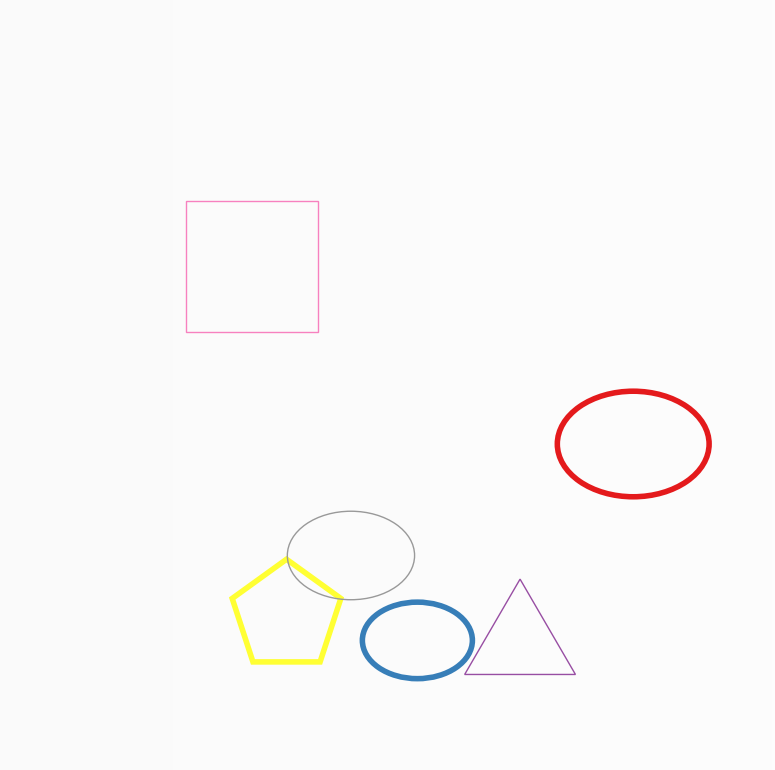[{"shape": "oval", "thickness": 2, "radius": 0.49, "center": [0.817, 0.423]}, {"shape": "oval", "thickness": 2, "radius": 0.35, "center": [0.539, 0.168]}, {"shape": "triangle", "thickness": 0.5, "radius": 0.41, "center": [0.671, 0.165]}, {"shape": "pentagon", "thickness": 2, "radius": 0.37, "center": [0.37, 0.2]}, {"shape": "square", "thickness": 0.5, "radius": 0.43, "center": [0.326, 0.654]}, {"shape": "oval", "thickness": 0.5, "radius": 0.41, "center": [0.453, 0.279]}]